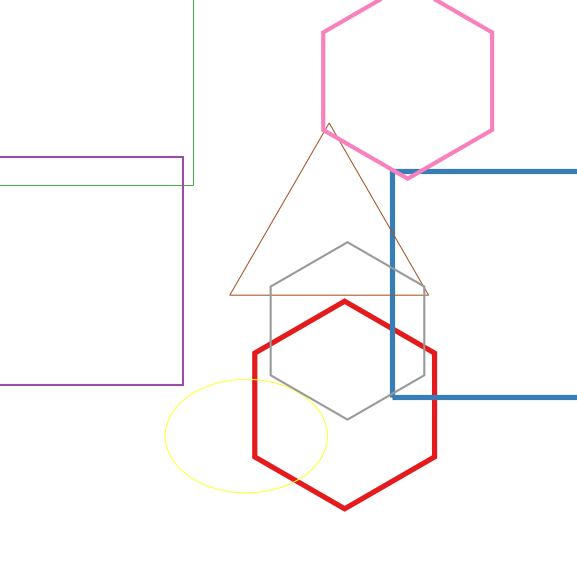[{"shape": "hexagon", "thickness": 2.5, "radius": 0.9, "center": [0.597, 0.298]}, {"shape": "square", "thickness": 2.5, "radius": 0.98, "center": [0.874, 0.508]}, {"shape": "square", "thickness": 0.5, "radius": 0.97, "center": [0.14, 0.873]}, {"shape": "square", "thickness": 1, "radius": 0.99, "center": [0.12, 0.53]}, {"shape": "oval", "thickness": 0.5, "radius": 0.7, "center": [0.427, 0.244]}, {"shape": "triangle", "thickness": 0.5, "radius": 0.99, "center": [0.57, 0.587]}, {"shape": "hexagon", "thickness": 2, "radius": 0.84, "center": [0.706, 0.859]}, {"shape": "hexagon", "thickness": 1, "radius": 0.77, "center": [0.602, 0.426]}]